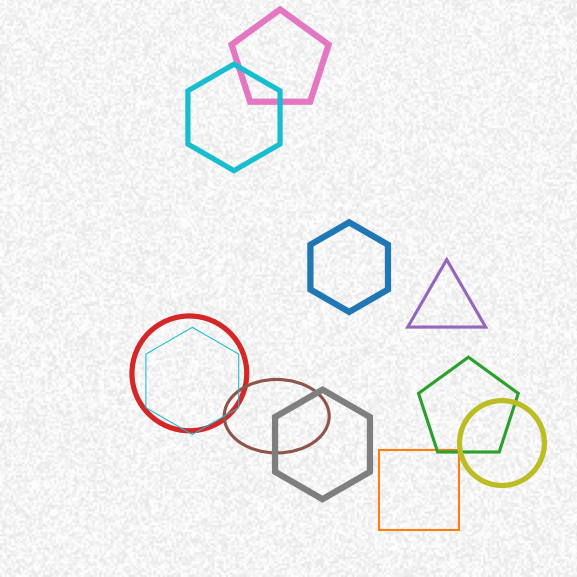[{"shape": "hexagon", "thickness": 3, "radius": 0.39, "center": [0.605, 0.537]}, {"shape": "square", "thickness": 1, "radius": 0.35, "center": [0.725, 0.151]}, {"shape": "pentagon", "thickness": 1.5, "radius": 0.45, "center": [0.811, 0.29]}, {"shape": "circle", "thickness": 2.5, "radius": 0.5, "center": [0.328, 0.353]}, {"shape": "triangle", "thickness": 1.5, "radius": 0.39, "center": [0.773, 0.472]}, {"shape": "oval", "thickness": 1.5, "radius": 0.45, "center": [0.479, 0.278]}, {"shape": "pentagon", "thickness": 3, "radius": 0.44, "center": [0.485, 0.894]}, {"shape": "hexagon", "thickness": 3, "radius": 0.47, "center": [0.558, 0.23]}, {"shape": "circle", "thickness": 2.5, "radius": 0.37, "center": [0.869, 0.232]}, {"shape": "hexagon", "thickness": 2.5, "radius": 0.46, "center": [0.405, 0.796]}, {"shape": "hexagon", "thickness": 0.5, "radius": 0.46, "center": [0.333, 0.34]}]